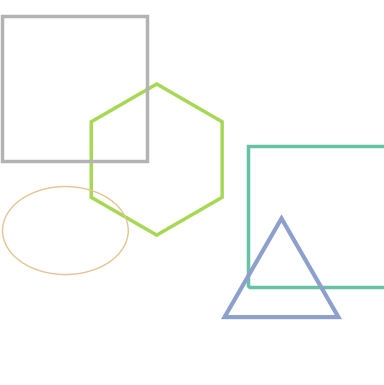[{"shape": "square", "thickness": 2.5, "radius": 0.91, "center": [0.825, 0.438]}, {"shape": "triangle", "thickness": 3, "radius": 0.85, "center": [0.731, 0.262]}, {"shape": "hexagon", "thickness": 2.5, "radius": 0.98, "center": [0.407, 0.586]}, {"shape": "oval", "thickness": 1, "radius": 0.82, "center": [0.17, 0.401]}, {"shape": "square", "thickness": 2.5, "radius": 0.94, "center": [0.194, 0.77]}]